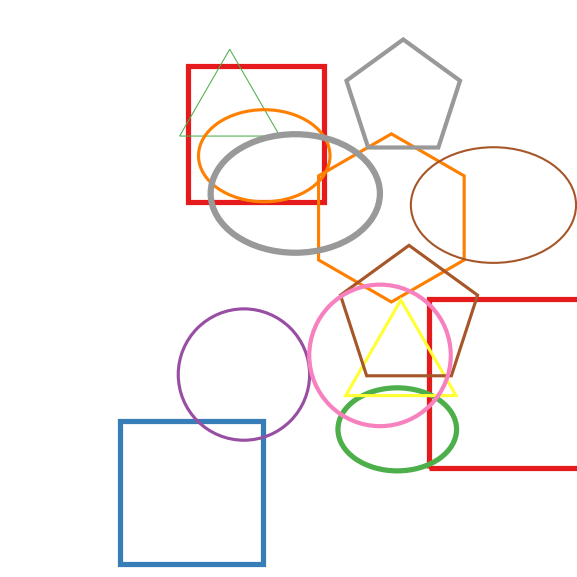[{"shape": "square", "thickness": 2.5, "radius": 0.59, "center": [0.444, 0.767]}, {"shape": "square", "thickness": 2.5, "radius": 0.73, "center": [0.888, 0.335]}, {"shape": "square", "thickness": 2.5, "radius": 0.62, "center": [0.332, 0.146]}, {"shape": "triangle", "thickness": 0.5, "radius": 0.5, "center": [0.398, 0.814]}, {"shape": "oval", "thickness": 2.5, "radius": 0.51, "center": [0.688, 0.256]}, {"shape": "circle", "thickness": 1.5, "radius": 0.57, "center": [0.422, 0.351]}, {"shape": "hexagon", "thickness": 1.5, "radius": 0.73, "center": [0.678, 0.622]}, {"shape": "oval", "thickness": 1.5, "radius": 0.57, "center": [0.458, 0.729]}, {"shape": "triangle", "thickness": 1.5, "radius": 0.55, "center": [0.694, 0.369]}, {"shape": "pentagon", "thickness": 1.5, "radius": 0.62, "center": [0.708, 0.449]}, {"shape": "oval", "thickness": 1, "radius": 0.72, "center": [0.854, 0.644]}, {"shape": "circle", "thickness": 2, "radius": 0.61, "center": [0.658, 0.384]}, {"shape": "pentagon", "thickness": 2, "radius": 0.52, "center": [0.698, 0.827]}, {"shape": "oval", "thickness": 3, "radius": 0.73, "center": [0.511, 0.664]}]